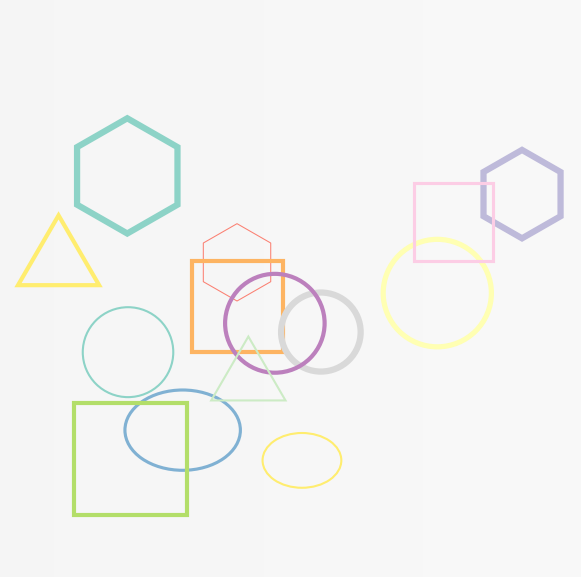[{"shape": "circle", "thickness": 1, "radius": 0.39, "center": [0.22, 0.389]}, {"shape": "hexagon", "thickness": 3, "radius": 0.5, "center": [0.219, 0.695]}, {"shape": "circle", "thickness": 2.5, "radius": 0.47, "center": [0.752, 0.492]}, {"shape": "hexagon", "thickness": 3, "radius": 0.38, "center": [0.898, 0.663]}, {"shape": "hexagon", "thickness": 0.5, "radius": 0.33, "center": [0.408, 0.545]}, {"shape": "oval", "thickness": 1.5, "radius": 0.5, "center": [0.314, 0.254]}, {"shape": "square", "thickness": 2, "radius": 0.39, "center": [0.409, 0.468]}, {"shape": "square", "thickness": 2, "radius": 0.49, "center": [0.225, 0.204]}, {"shape": "square", "thickness": 1.5, "radius": 0.34, "center": [0.78, 0.615]}, {"shape": "circle", "thickness": 3, "radius": 0.34, "center": [0.552, 0.424]}, {"shape": "circle", "thickness": 2, "radius": 0.43, "center": [0.473, 0.439]}, {"shape": "triangle", "thickness": 1, "radius": 0.37, "center": [0.427, 0.343]}, {"shape": "triangle", "thickness": 2, "radius": 0.4, "center": [0.101, 0.546]}, {"shape": "oval", "thickness": 1, "radius": 0.34, "center": [0.519, 0.202]}]